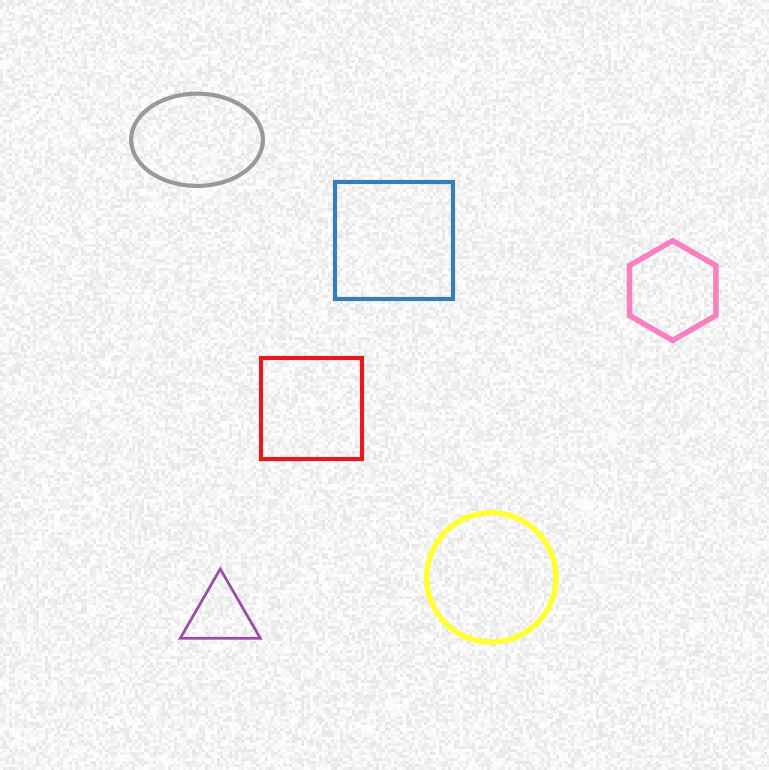[{"shape": "square", "thickness": 1.5, "radius": 0.33, "center": [0.405, 0.469]}, {"shape": "square", "thickness": 1.5, "radius": 0.38, "center": [0.511, 0.688]}, {"shape": "triangle", "thickness": 1, "radius": 0.3, "center": [0.286, 0.201]}, {"shape": "circle", "thickness": 2, "radius": 0.42, "center": [0.638, 0.25]}, {"shape": "hexagon", "thickness": 2, "radius": 0.32, "center": [0.874, 0.623]}, {"shape": "oval", "thickness": 1.5, "radius": 0.43, "center": [0.256, 0.818]}]